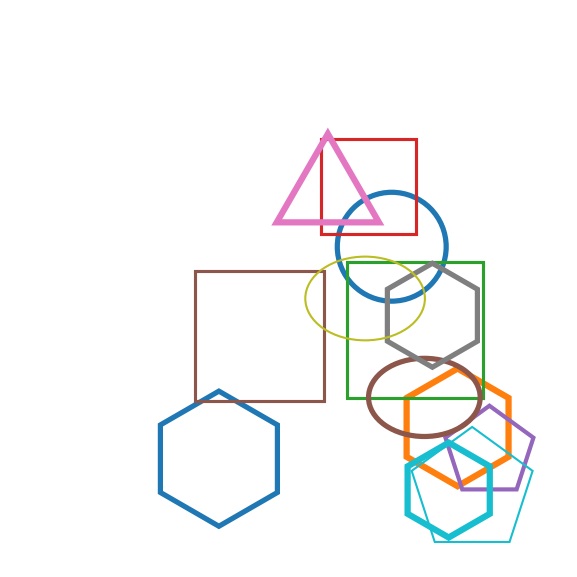[{"shape": "hexagon", "thickness": 2.5, "radius": 0.58, "center": [0.379, 0.205]}, {"shape": "circle", "thickness": 2.5, "radius": 0.47, "center": [0.678, 0.572]}, {"shape": "hexagon", "thickness": 3, "radius": 0.51, "center": [0.792, 0.259]}, {"shape": "square", "thickness": 1.5, "radius": 0.59, "center": [0.719, 0.427]}, {"shape": "square", "thickness": 1.5, "radius": 0.41, "center": [0.638, 0.676]}, {"shape": "pentagon", "thickness": 2, "radius": 0.4, "center": [0.847, 0.216]}, {"shape": "oval", "thickness": 2.5, "radius": 0.48, "center": [0.735, 0.311]}, {"shape": "square", "thickness": 1.5, "radius": 0.56, "center": [0.45, 0.417]}, {"shape": "triangle", "thickness": 3, "radius": 0.51, "center": [0.568, 0.665]}, {"shape": "hexagon", "thickness": 2.5, "radius": 0.45, "center": [0.749, 0.453]}, {"shape": "oval", "thickness": 1, "radius": 0.52, "center": [0.632, 0.482]}, {"shape": "pentagon", "thickness": 1, "radius": 0.55, "center": [0.818, 0.15]}, {"shape": "hexagon", "thickness": 3, "radius": 0.41, "center": [0.777, 0.151]}]